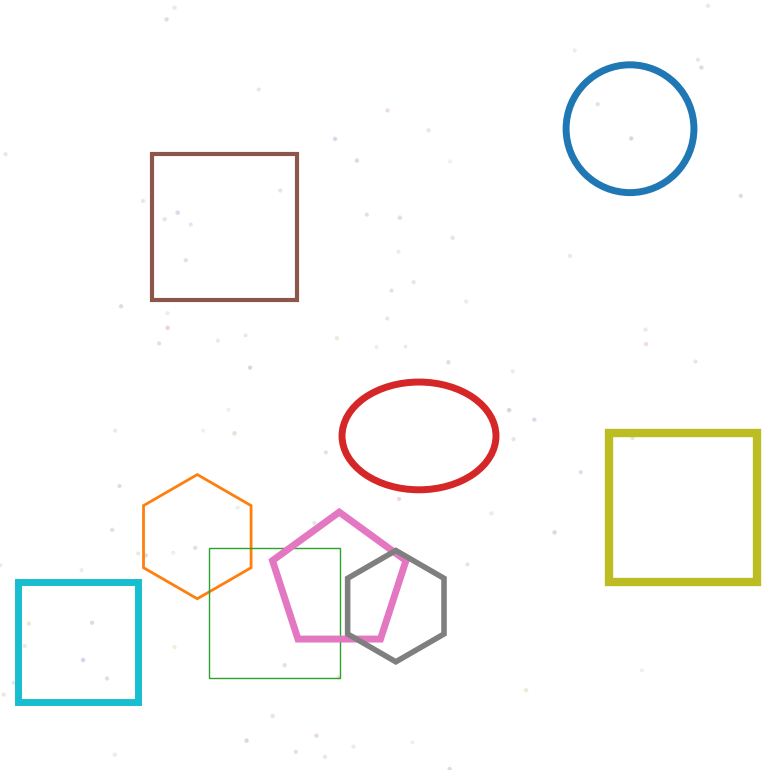[{"shape": "circle", "thickness": 2.5, "radius": 0.42, "center": [0.818, 0.833]}, {"shape": "hexagon", "thickness": 1, "radius": 0.4, "center": [0.256, 0.303]}, {"shape": "square", "thickness": 0.5, "radius": 0.42, "center": [0.357, 0.204]}, {"shape": "oval", "thickness": 2.5, "radius": 0.5, "center": [0.544, 0.434]}, {"shape": "square", "thickness": 1.5, "radius": 0.47, "center": [0.291, 0.705]}, {"shape": "pentagon", "thickness": 2.5, "radius": 0.46, "center": [0.441, 0.244]}, {"shape": "hexagon", "thickness": 2, "radius": 0.36, "center": [0.514, 0.213]}, {"shape": "square", "thickness": 3, "radius": 0.48, "center": [0.887, 0.341]}, {"shape": "square", "thickness": 2.5, "radius": 0.39, "center": [0.101, 0.166]}]